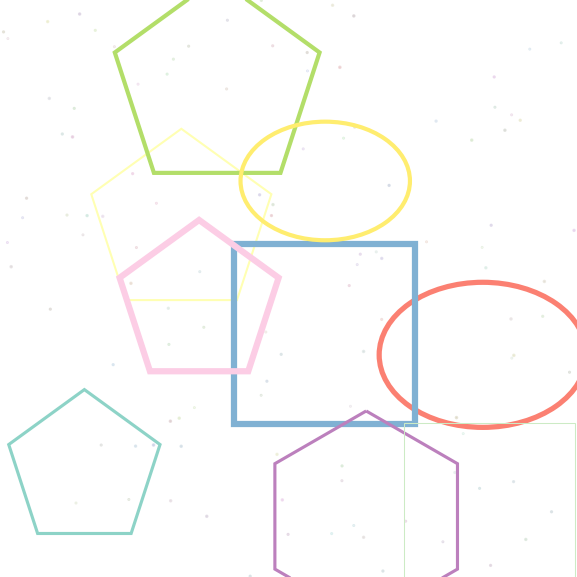[{"shape": "pentagon", "thickness": 1.5, "radius": 0.69, "center": [0.146, 0.187]}, {"shape": "pentagon", "thickness": 1, "radius": 0.82, "center": [0.314, 0.612]}, {"shape": "oval", "thickness": 2.5, "radius": 0.9, "center": [0.836, 0.385]}, {"shape": "square", "thickness": 3, "radius": 0.78, "center": [0.562, 0.421]}, {"shape": "pentagon", "thickness": 2, "radius": 0.93, "center": [0.376, 0.851]}, {"shape": "pentagon", "thickness": 3, "radius": 0.72, "center": [0.345, 0.473]}, {"shape": "hexagon", "thickness": 1.5, "radius": 0.91, "center": [0.634, 0.105]}, {"shape": "square", "thickness": 0.5, "radius": 0.74, "center": [0.848, 0.119]}, {"shape": "oval", "thickness": 2, "radius": 0.73, "center": [0.563, 0.686]}]